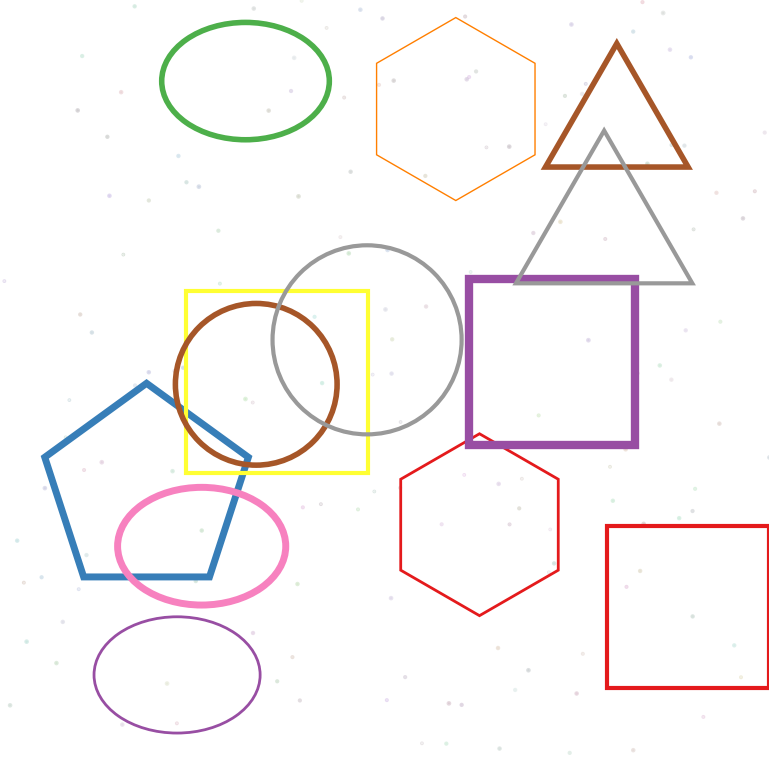[{"shape": "hexagon", "thickness": 1, "radius": 0.59, "center": [0.623, 0.319]}, {"shape": "square", "thickness": 1.5, "radius": 0.53, "center": [0.893, 0.212]}, {"shape": "pentagon", "thickness": 2.5, "radius": 0.7, "center": [0.19, 0.363]}, {"shape": "oval", "thickness": 2, "radius": 0.54, "center": [0.319, 0.895]}, {"shape": "square", "thickness": 3, "radius": 0.54, "center": [0.717, 0.529]}, {"shape": "oval", "thickness": 1, "radius": 0.54, "center": [0.23, 0.123]}, {"shape": "hexagon", "thickness": 0.5, "radius": 0.59, "center": [0.592, 0.858]}, {"shape": "square", "thickness": 1.5, "radius": 0.59, "center": [0.359, 0.504]}, {"shape": "circle", "thickness": 2, "radius": 0.52, "center": [0.333, 0.501]}, {"shape": "triangle", "thickness": 2, "radius": 0.53, "center": [0.801, 0.837]}, {"shape": "oval", "thickness": 2.5, "radius": 0.55, "center": [0.262, 0.291]}, {"shape": "triangle", "thickness": 1.5, "radius": 0.66, "center": [0.785, 0.698]}, {"shape": "circle", "thickness": 1.5, "radius": 0.61, "center": [0.477, 0.559]}]